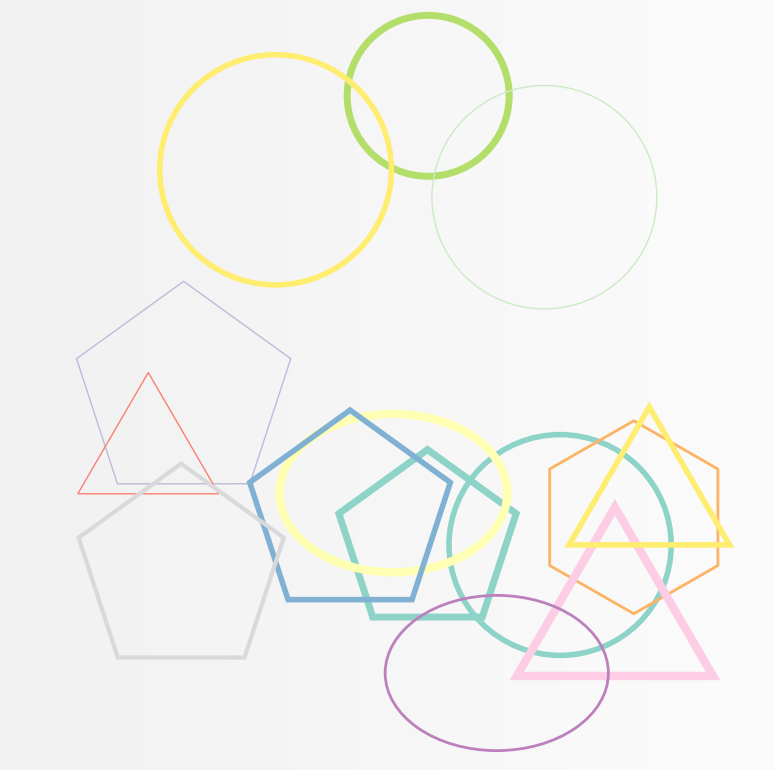[{"shape": "circle", "thickness": 2, "radius": 0.72, "center": [0.723, 0.292]}, {"shape": "pentagon", "thickness": 2.5, "radius": 0.6, "center": [0.552, 0.296]}, {"shape": "oval", "thickness": 3, "radius": 0.73, "center": [0.508, 0.36]}, {"shape": "pentagon", "thickness": 0.5, "radius": 0.73, "center": [0.237, 0.489]}, {"shape": "triangle", "thickness": 0.5, "radius": 0.52, "center": [0.191, 0.411]}, {"shape": "pentagon", "thickness": 2, "radius": 0.68, "center": [0.452, 0.331]}, {"shape": "hexagon", "thickness": 1, "radius": 0.63, "center": [0.818, 0.328]}, {"shape": "circle", "thickness": 2.5, "radius": 0.52, "center": [0.552, 0.876]}, {"shape": "triangle", "thickness": 3, "radius": 0.73, "center": [0.793, 0.195]}, {"shape": "pentagon", "thickness": 1.5, "radius": 0.7, "center": [0.234, 0.259]}, {"shape": "oval", "thickness": 1, "radius": 0.72, "center": [0.641, 0.126]}, {"shape": "circle", "thickness": 0.5, "radius": 0.73, "center": [0.702, 0.744]}, {"shape": "circle", "thickness": 2, "radius": 0.75, "center": [0.356, 0.779]}, {"shape": "triangle", "thickness": 2, "radius": 0.6, "center": [0.838, 0.352]}]